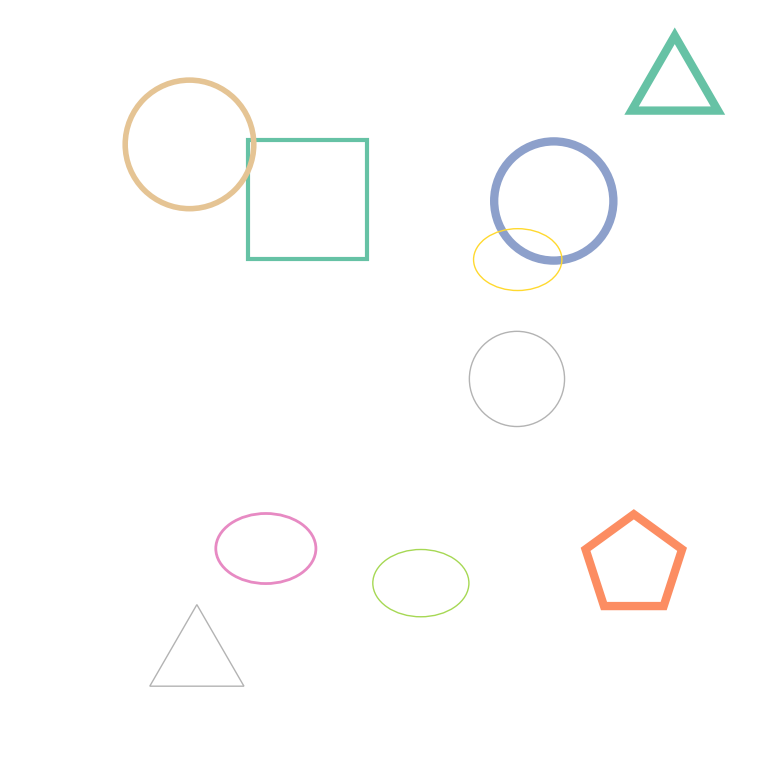[{"shape": "triangle", "thickness": 3, "radius": 0.32, "center": [0.876, 0.889]}, {"shape": "square", "thickness": 1.5, "radius": 0.39, "center": [0.399, 0.741]}, {"shape": "pentagon", "thickness": 3, "radius": 0.33, "center": [0.823, 0.266]}, {"shape": "circle", "thickness": 3, "radius": 0.39, "center": [0.719, 0.739]}, {"shape": "oval", "thickness": 1, "radius": 0.33, "center": [0.345, 0.288]}, {"shape": "oval", "thickness": 0.5, "radius": 0.31, "center": [0.547, 0.243]}, {"shape": "oval", "thickness": 0.5, "radius": 0.29, "center": [0.672, 0.663]}, {"shape": "circle", "thickness": 2, "radius": 0.42, "center": [0.246, 0.812]}, {"shape": "triangle", "thickness": 0.5, "radius": 0.35, "center": [0.256, 0.144]}, {"shape": "circle", "thickness": 0.5, "radius": 0.31, "center": [0.671, 0.508]}]